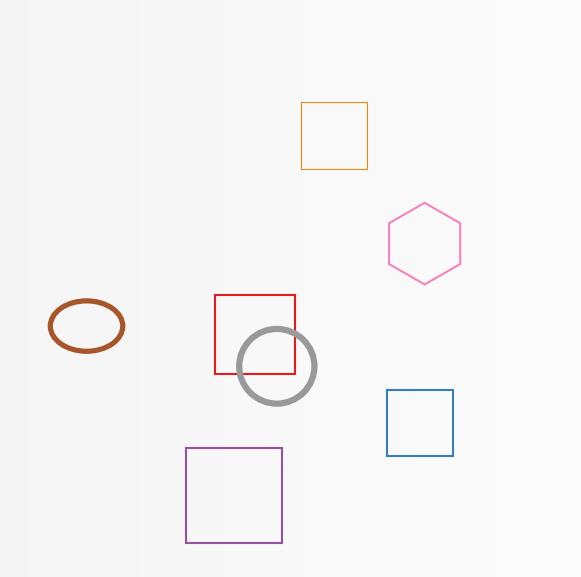[{"shape": "square", "thickness": 1, "radius": 0.34, "center": [0.439, 0.42]}, {"shape": "square", "thickness": 1, "radius": 0.29, "center": [0.723, 0.267]}, {"shape": "square", "thickness": 1, "radius": 0.41, "center": [0.403, 0.141]}, {"shape": "square", "thickness": 0.5, "radius": 0.29, "center": [0.575, 0.764]}, {"shape": "oval", "thickness": 2.5, "radius": 0.31, "center": [0.149, 0.435]}, {"shape": "hexagon", "thickness": 1, "radius": 0.35, "center": [0.731, 0.577]}, {"shape": "circle", "thickness": 3, "radius": 0.32, "center": [0.476, 0.365]}]